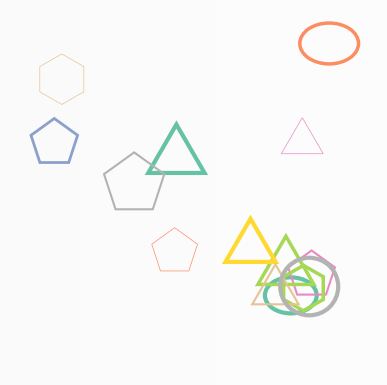[{"shape": "oval", "thickness": 3, "radius": 0.33, "center": [0.75, 0.233]}, {"shape": "triangle", "thickness": 3, "radius": 0.42, "center": [0.455, 0.593]}, {"shape": "oval", "thickness": 2.5, "radius": 0.38, "center": [0.849, 0.887]}, {"shape": "pentagon", "thickness": 0.5, "radius": 0.31, "center": [0.451, 0.346]}, {"shape": "pentagon", "thickness": 2, "radius": 0.32, "center": [0.14, 0.629]}, {"shape": "pentagon", "thickness": 1.5, "radius": 0.32, "center": [0.804, 0.286]}, {"shape": "triangle", "thickness": 0.5, "radius": 0.31, "center": [0.78, 0.632]}, {"shape": "triangle", "thickness": 2.5, "radius": 0.42, "center": [0.738, 0.303]}, {"shape": "hexagon", "thickness": 2.5, "radius": 0.3, "center": [0.783, 0.252]}, {"shape": "triangle", "thickness": 3, "radius": 0.37, "center": [0.646, 0.357]}, {"shape": "hexagon", "thickness": 0.5, "radius": 0.33, "center": [0.159, 0.794]}, {"shape": "triangle", "thickness": 1.5, "radius": 0.35, "center": [0.711, 0.244]}, {"shape": "circle", "thickness": 3, "radius": 0.37, "center": [0.798, 0.256]}, {"shape": "pentagon", "thickness": 1.5, "radius": 0.41, "center": [0.346, 0.522]}]